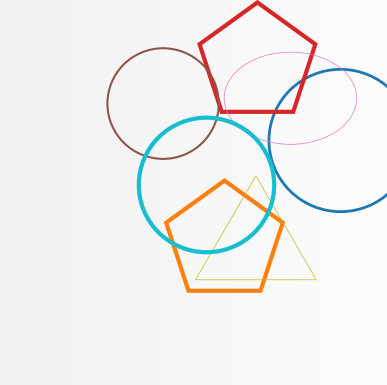[{"shape": "circle", "thickness": 2, "radius": 0.92, "center": [0.879, 0.635]}, {"shape": "pentagon", "thickness": 3, "radius": 0.79, "center": [0.579, 0.373]}, {"shape": "pentagon", "thickness": 3, "radius": 0.79, "center": [0.664, 0.837]}, {"shape": "circle", "thickness": 1.5, "radius": 0.72, "center": [0.421, 0.731]}, {"shape": "oval", "thickness": 0.5, "radius": 0.85, "center": [0.749, 0.745]}, {"shape": "triangle", "thickness": 0.5, "radius": 0.9, "center": [0.66, 0.363]}, {"shape": "circle", "thickness": 3, "radius": 0.87, "center": [0.533, 0.52]}]